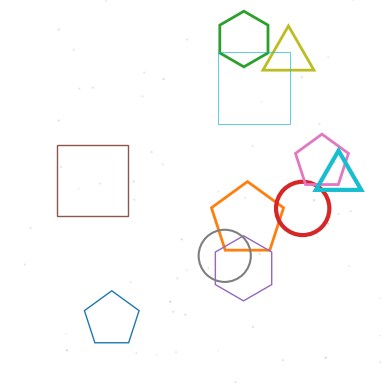[{"shape": "pentagon", "thickness": 1, "radius": 0.37, "center": [0.29, 0.17]}, {"shape": "pentagon", "thickness": 2, "radius": 0.49, "center": [0.643, 0.43]}, {"shape": "hexagon", "thickness": 2, "radius": 0.36, "center": [0.633, 0.899]}, {"shape": "circle", "thickness": 3, "radius": 0.35, "center": [0.786, 0.459]}, {"shape": "hexagon", "thickness": 1, "radius": 0.42, "center": [0.633, 0.303]}, {"shape": "square", "thickness": 1, "radius": 0.46, "center": [0.24, 0.531]}, {"shape": "pentagon", "thickness": 2, "radius": 0.36, "center": [0.836, 0.579]}, {"shape": "circle", "thickness": 1.5, "radius": 0.34, "center": [0.584, 0.335]}, {"shape": "triangle", "thickness": 2, "radius": 0.38, "center": [0.749, 0.856]}, {"shape": "square", "thickness": 0.5, "radius": 0.47, "center": [0.66, 0.772]}, {"shape": "triangle", "thickness": 3, "radius": 0.34, "center": [0.879, 0.541]}]